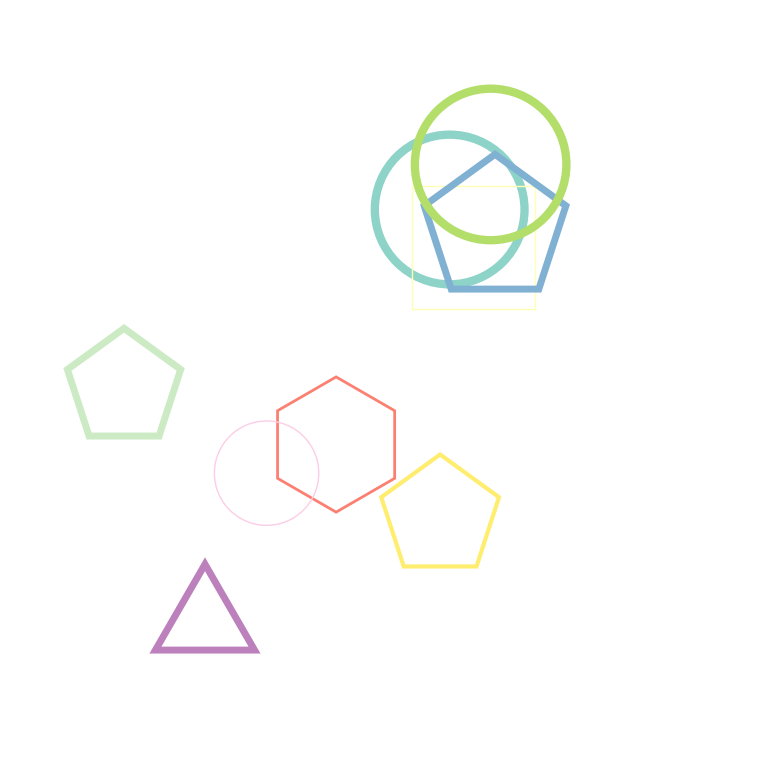[{"shape": "circle", "thickness": 3, "radius": 0.49, "center": [0.584, 0.728]}, {"shape": "square", "thickness": 0.5, "radius": 0.4, "center": [0.615, 0.679]}, {"shape": "hexagon", "thickness": 1, "radius": 0.44, "center": [0.437, 0.423]}, {"shape": "pentagon", "thickness": 2.5, "radius": 0.48, "center": [0.643, 0.703]}, {"shape": "circle", "thickness": 3, "radius": 0.49, "center": [0.637, 0.786]}, {"shape": "circle", "thickness": 0.5, "radius": 0.34, "center": [0.346, 0.386]}, {"shape": "triangle", "thickness": 2.5, "radius": 0.37, "center": [0.266, 0.193]}, {"shape": "pentagon", "thickness": 2.5, "radius": 0.39, "center": [0.161, 0.496]}, {"shape": "pentagon", "thickness": 1.5, "radius": 0.4, "center": [0.572, 0.329]}]